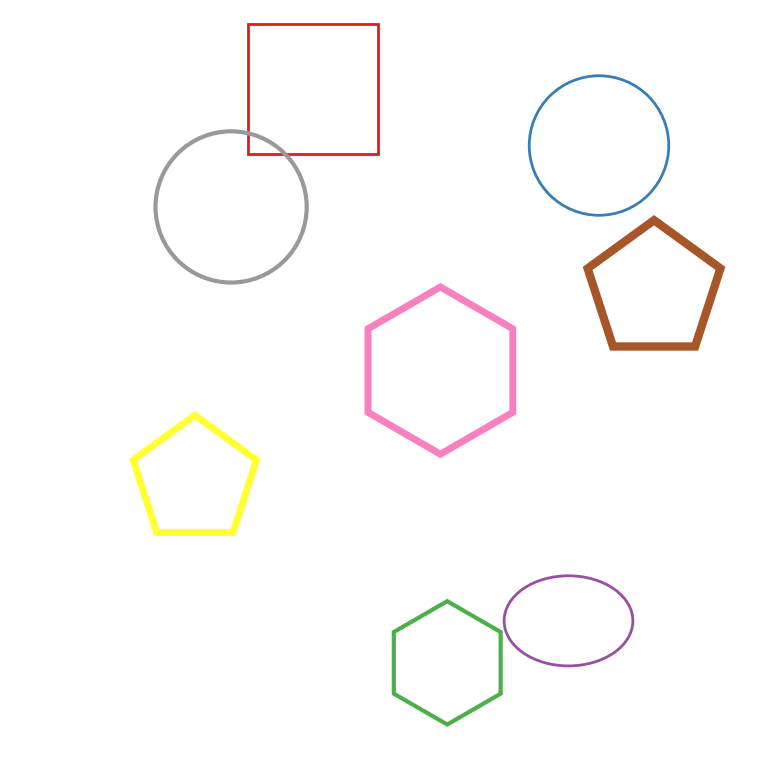[{"shape": "square", "thickness": 1, "radius": 0.42, "center": [0.407, 0.885]}, {"shape": "circle", "thickness": 1, "radius": 0.45, "center": [0.778, 0.811]}, {"shape": "hexagon", "thickness": 1.5, "radius": 0.4, "center": [0.581, 0.139]}, {"shape": "oval", "thickness": 1, "radius": 0.42, "center": [0.738, 0.194]}, {"shape": "pentagon", "thickness": 2.5, "radius": 0.42, "center": [0.253, 0.377]}, {"shape": "pentagon", "thickness": 3, "radius": 0.45, "center": [0.849, 0.623]}, {"shape": "hexagon", "thickness": 2.5, "radius": 0.54, "center": [0.572, 0.519]}, {"shape": "circle", "thickness": 1.5, "radius": 0.49, "center": [0.3, 0.731]}]